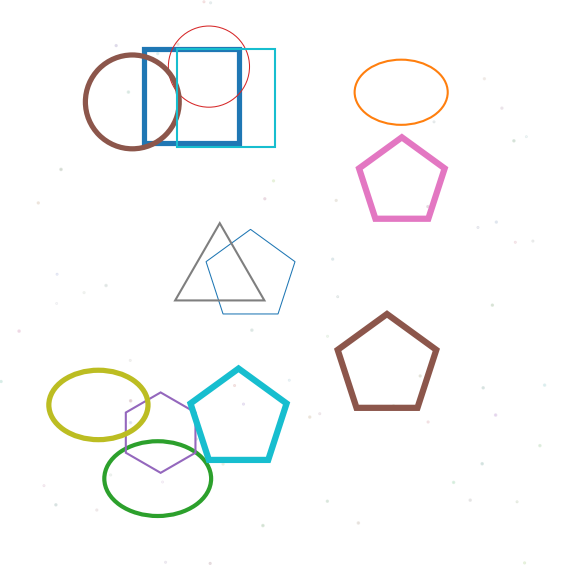[{"shape": "pentagon", "thickness": 0.5, "radius": 0.4, "center": [0.434, 0.521]}, {"shape": "square", "thickness": 2.5, "radius": 0.41, "center": [0.332, 0.833]}, {"shape": "oval", "thickness": 1, "radius": 0.4, "center": [0.695, 0.839]}, {"shape": "oval", "thickness": 2, "radius": 0.46, "center": [0.273, 0.17]}, {"shape": "circle", "thickness": 0.5, "radius": 0.35, "center": [0.362, 0.884]}, {"shape": "hexagon", "thickness": 1, "radius": 0.35, "center": [0.278, 0.25]}, {"shape": "pentagon", "thickness": 3, "radius": 0.45, "center": [0.67, 0.366]}, {"shape": "circle", "thickness": 2.5, "radius": 0.41, "center": [0.229, 0.823]}, {"shape": "pentagon", "thickness": 3, "radius": 0.39, "center": [0.696, 0.683]}, {"shape": "triangle", "thickness": 1, "radius": 0.45, "center": [0.381, 0.523]}, {"shape": "oval", "thickness": 2.5, "radius": 0.43, "center": [0.17, 0.298]}, {"shape": "pentagon", "thickness": 3, "radius": 0.44, "center": [0.413, 0.273]}, {"shape": "square", "thickness": 1, "radius": 0.42, "center": [0.391, 0.829]}]